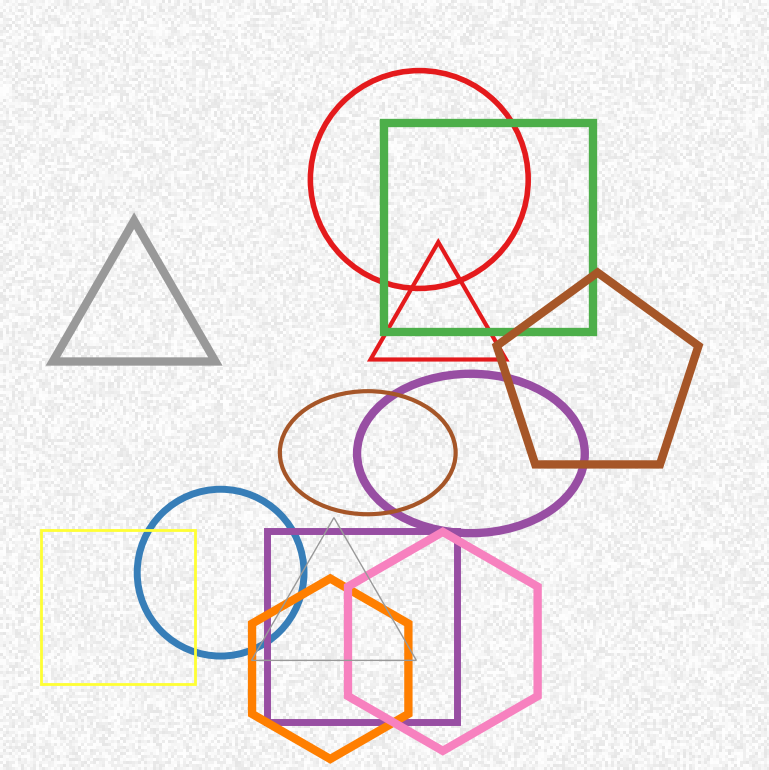[{"shape": "triangle", "thickness": 1.5, "radius": 0.51, "center": [0.569, 0.584]}, {"shape": "circle", "thickness": 2, "radius": 0.71, "center": [0.545, 0.767]}, {"shape": "circle", "thickness": 2.5, "radius": 0.54, "center": [0.287, 0.256]}, {"shape": "square", "thickness": 3, "radius": 0.68, "center": [0.635, 0.705]}, {"shape": "square", "thickness": 2.5, "radius": 0.62, "center": [0.47, 0.187]}, {"shape": "oval", "thickness": 3, "radius": 0.74, "center": [0.612, 0.411]}, {"shape": "hexagon", "thickness": 3, "radius": 0.59, "center": [0.429, 0.131]}, {"shape": "square", "thickness": 1, "radius": 0.5, "center": [0.153, 0.212]}, {"shape": "oval", "thickness": 1.5, "radius": 0.57, "center": [0.478, 0.412]}, {"shape": "pentagon", "thickness": 3, "radius": 0.69, "center": [0.776, 0.508]}, {"shape": "hexagon", "thickness": 3, "radius": 0.71, "center": [0.575, 0.167]}, {"shape": "triangle", "thickness": 3, "radius": 0.61, "center": [0.174, 0.591]}, {"shape": "triangle", "thickness": 0.5, "radius": 0.62, "center": [0.434, 0.204]}]